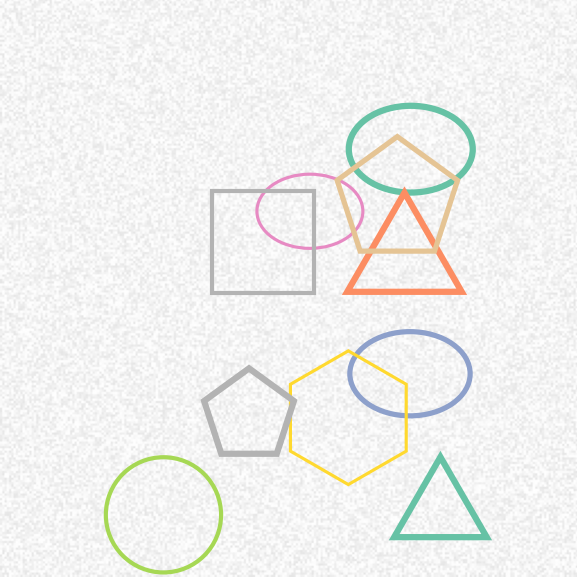[{"shape": "oval", "thickness": 3, "radius": 0.54, "center": [0.711, 0.741]}, {"shape": "triangle", "thickness": 3, "radius": 0.46, "center": [0.763, 0.115]}, {"shape": "triangle", "thickness": 3, "radius": 0.57, "center": [0.7, 0.551]}, {"shape": "oval", "thickness": 2.5, "radius": 0.52, "center": [0.71, 0.352]}, {"shape": "oval", "thickness": 1.5, "radius": 0.46, "center": [0.537, 0.633]}, {"shape": "circle", "thickness": 2, "radius": 0.5, "center": [0.283, 0.108]}, {"shape": "hexagon", "thickness": 1.5, "radius": 0.58, "center": [0.603, 0.276]}, {"shape": "pentagon", "thickness": 2.5, "radius": 0.55, "center": [0.688, 0.653]}, {"shape": "square", "thickness": 2, "radius": 0.44, "center": [0.455, 0.581]}, {"shape": "pentagon", "thickness": 3, "radius": 0.41, "center": [0.431, 0.28]}]